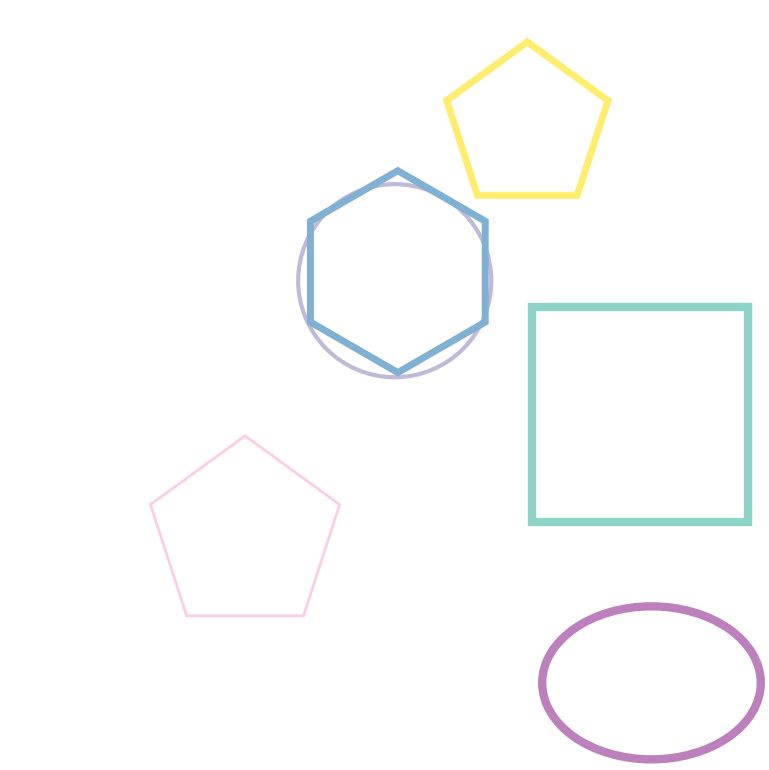[{"shape": "square", "thickness": 3, "radius": 0.7, "center": [0.831, 0.462]}, {"shape": "circle", "thickness": 1.5, "radius": 0.63, "center": [0.513, 0.635]}, {"shape": "hexagon", "thickness": 2.5, "radius": 0.66, "center": [0.517, 0.647]}, {"shape": "pentagon", "thickness": 1, "radius": 0.65, "center": [0.318, 0.305]}, {"shape": "oval", "thickness": 3, "radius": 0.71, "center": [0.846, 0.113]}, {"shape": "pentagon", "thickness": 2.5, "radius": 0.55, "center": [0.685, 0.835]}]